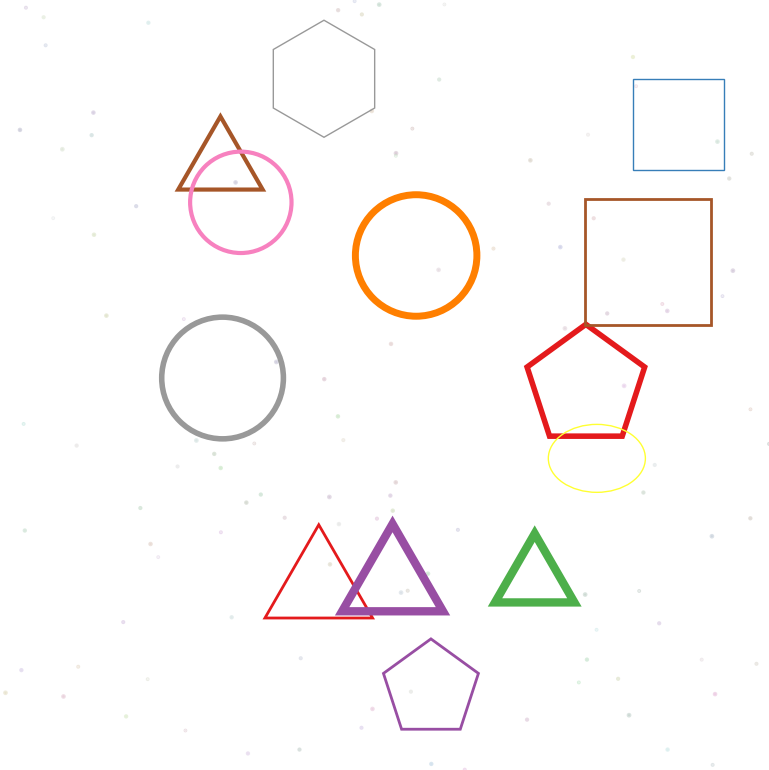[{"shape": "pentagon", "thickness": 2, "radius": 0.4, "center": [0.761, 0.498]}, {"shape": "triangle", "thickness": 1, "radius": 0.4, "center": [0.414, 0.238]}, {"shape": "square", "thickness": 0.5, "radius": 0.3, "center": [0.881, 0.838]}, {"shape": "triangle", "thickness": 3, "radius": 0.3, "center": [0.694, 0.247]}, {"shape": "pentagon", "thickness": 1, "radius": 0.32, "center": [0.56, 0.105]}, {"shape": "triangle", "thickness": 3, "radius": 0.38, "center": [0.51, 0.244]}, {"shape": "circle", "thickness": 2.5, "radius": 0.39, "center": [0.54, 0.668]}, {"shape": "oval", "thickness": 0.5, "radius": 0.32, "center": [0.775, 0.405]}, {"shape": "triangle", "thickness": 1.5, "radius": 0.32, "center": [0.286, 0.785]}, {"shape": "square", "thickness": 1, "radius": 0.41, "center": [0.841, 0.66]}, {"shape": "circle", "thickness": 1.5, "radius": 0.33, "center": [0.313, 0.737]}, {"shape": "hexagon", "thickness": 0.5, "radius": 0.38, "center": [0.421, 0.898]}, {"shape": "circle", "thickness": 2, "radius": 0.4, "center": [0.289, 0.509]}]